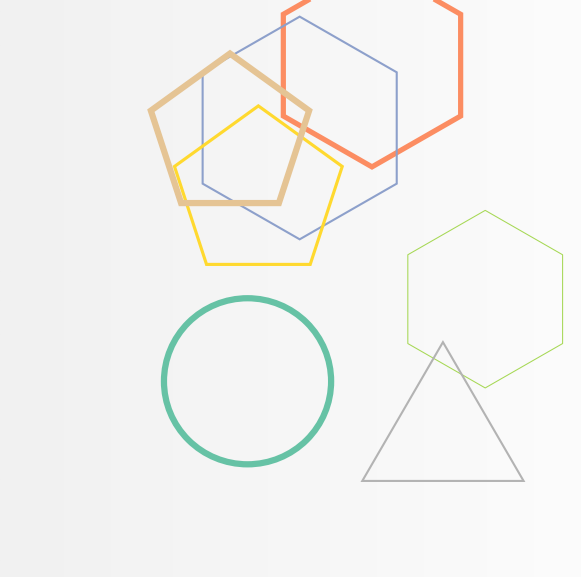[{"shape": "circle", "thickness": 3, "radius": 0.72, "center": [0.426, 0.339]}, {"shape": "hexagon", "thickness": 2.5, "radius": 0.88, "center": [0.64, 0.886]}, {"shape": "hexagon", "thickness": 1, "radius": 0.96, "center": [0.516, 0.778]}, {"shape": "hexagon", "thickness": 0.5, "radius": 0.77, "center": [0.835, 0.481]}, {"shape": "pentagon", "thickness": 1.5, "radius": 0.76, "center": [0.445, 0.664]}, {"shape": "pentagon", "thickness": 3, "radius": 0.72, "center": [0.396, 0.763]}, {"shape": "triangle", "thickness": 1, "radius": 0.8, "center": [0.762, 0.246]}]